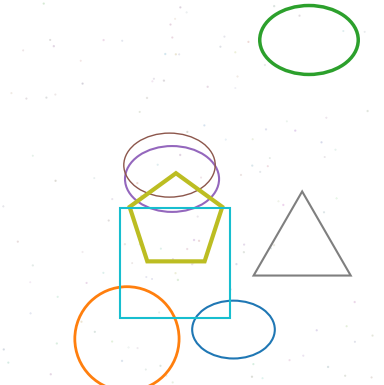[{"shape": "oval", "thickness": 1.5, "radius": 0.54, "center": [0.606, 0.144]}, {"shape": "circle", "thickness": 2, "radius": 0.68, "center": [0.33, 0.12]}, {"shape": "oval", "thickness": 2.5, "radius": 0.64, "center": [0.803, 0.896]}, {"shape": "oval", "thickness": 1.5, "radius": 0.61, "center": [0.447, 0.535]}, {"shape": "oval", "thickness": 1, "radius": 0.59, "center": [0.44, 0.571]}, {"shape": "triangle", "thickness": 1.5, "radius": 0.73, "center": [0.785, 0.357]}, {"shape": "pentagon", "thickness": 3, "radius": 0.63, "center": [0.457, 0.424]}, {"shape": "square", "thickness": 1.5, "radius": 0.72, "center": [0.455, 0.316]}]